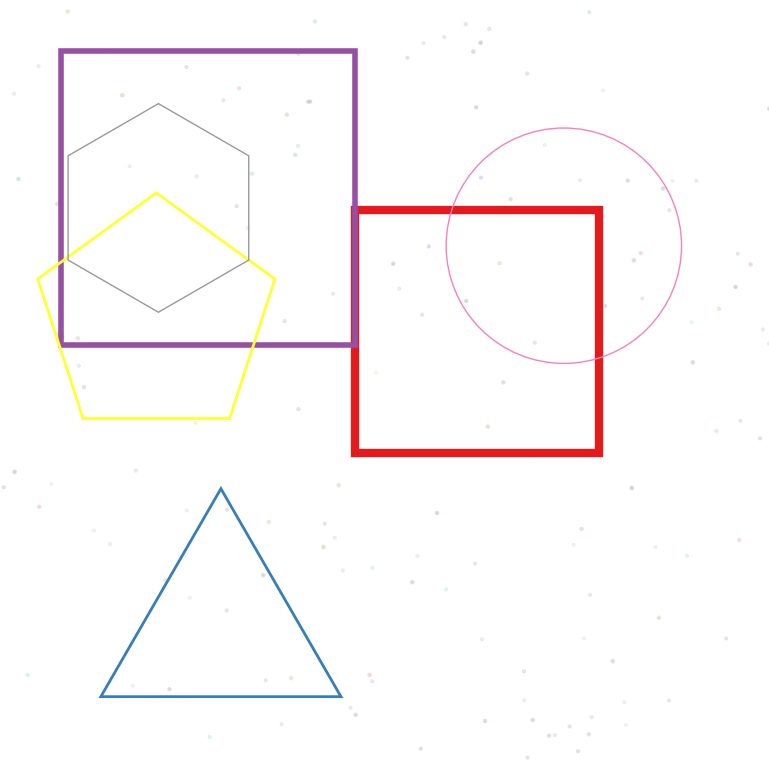[{"shape": "square", "thickness": 3, "radius": 0.79, "center": [0.62, 0.57]}, {"shape": "triangle", "thickness": 1, "radius": 0.9, "center": [0.287, 0.185]}, {"shape": "square", "thickness": 2, "radius": 0.95, "center": [0.27, 0.743]}, {"shape": "pentagon", "thickness": 1, "radius": 0.81, "center": [0.203, 0.588]}, {"shape": "circle", "thickness": 0.5, "radius": 0.76, "center": [0.732, 0.681]}, {"shape": "hexagon", "thickness": 0.5, "radius": 0.68, "center": [0.206, 0.73]}]